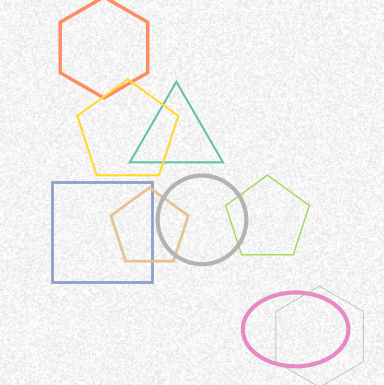[{"shape": "triangle", "thickness": 1.5, "radius": 0.7, "center": [0.458, 0.648]}, {"shape": "hexagon", "thickness": 2.5, "radius": 0.66, "center": [0.27, 0.877]}, {"shape": "square", "thickness": 2, "radius": 0.65, "center": [0.266, 0.398]}, {"shape": "oval", "thickness": 3, "radius": 0.69, "center": [0.768, 0.144]}, {"shape": "pentagon", "thickness": 1, "radius": 0.57, "center": [0.695, 0.431]}, {"shape": "pentagon", "thickness": 1.5, "radius": 0.69, "center": [0.332, 0.656]}, {"shape": "pentagon", "thickness": 2, "radius": 0.53, "center": [0.389, 0.407]}, {"shape": "circle", "thickness": 3, "radius": 0.58, "center": [0.525, 0.429]}, {"shape": "hexagon", "thickness": 0.5, "radius": 0.66, "center": [0.83, 0.126]}]